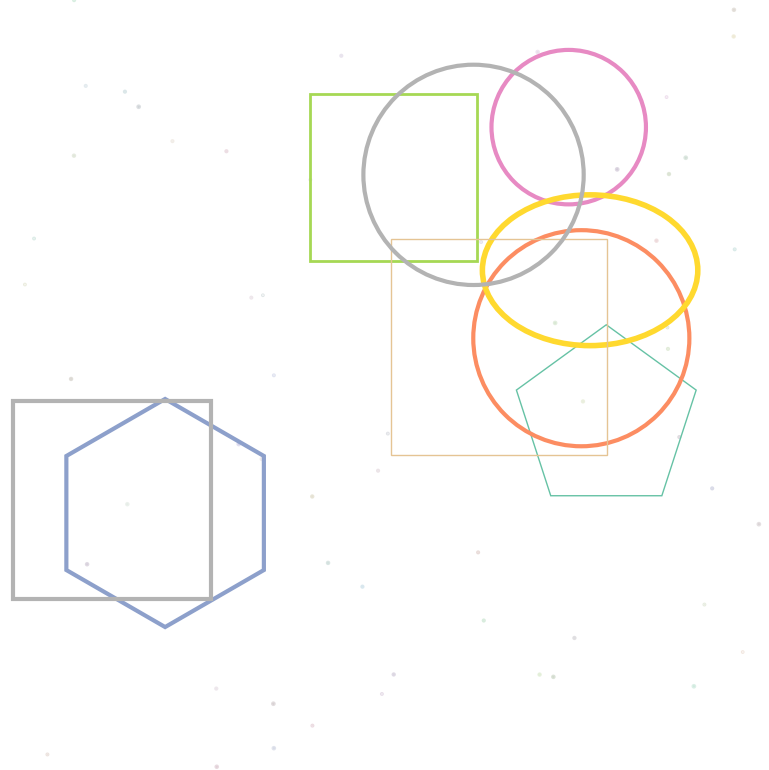[{"shape": "pentagon", "thickness": 0.5, "radius": 0.61, "center": [0.787, 0.455]}, {"shape": "circle", "thickness": 1.5, "radius": 0.7, "center": [0.755, 0.561]}, {"shape": "hexagon", "thickness": 1.5, "radius": 0.74, "center": [0.214, 0.334]}, {"shape": "circle", "thickness": 1.5, "radius": 0.5, "center": [0.739, 0.835]}, {"shape": "square", "thickness": 1, "radius": 0.54, "center": [0.511, 0.769]}, {"shape": "oval", "thickness": 2, "radius": 0.7, "center": [0.766, 0.649]}, {"shape": "square", "thickness": 0.5, "radius": 0.7, "center": [0.648, 0.55]}, {"shape": "circle", "thickness": 1.5, "radius": 0.72, "center": [0.615, 0.773]}, {"shape": "square", "thickness": 1.5, "radius": 0.64, "center": [0.146, 0.351]}]